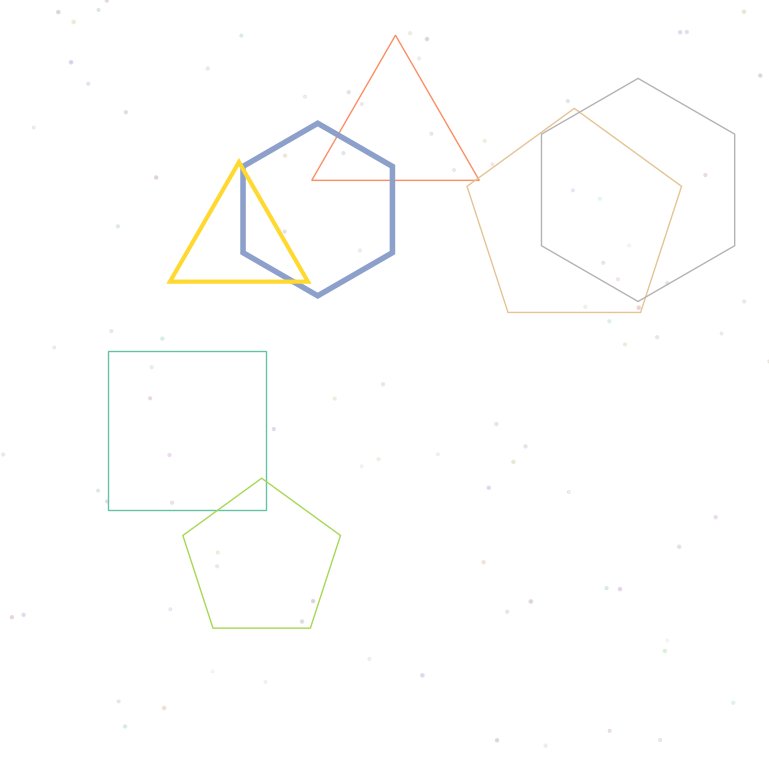[{"shape": "square", "thickness": 0.5, "radius": 0.51, "center": [0.243, 0.441]}, {"shape": "triangle", "thickness": 0.5, "radius": 0.63, "center": [0.514, 0.829]}, {"shape": "hexagon", "thickness": 2, "radius": 0.56, "center": [0.413, 0.728]}, {"shape": "pentagon", "thickness": 0.5, "radius": 0.54, "center": [0.34, 0.271]}, {"shape": "triangle", "thickness": 1.5, "radius": 0.52, "center": [0.31, 0.686]}, {"shape": "pentagon", "thickness": 0.5, "radius": 0.73, "center": [0.746, 0.713]}, {"shape": "hexagon", "thickness": 0.5, "radius": 0.72, "center": [0.829, 0.753]}]